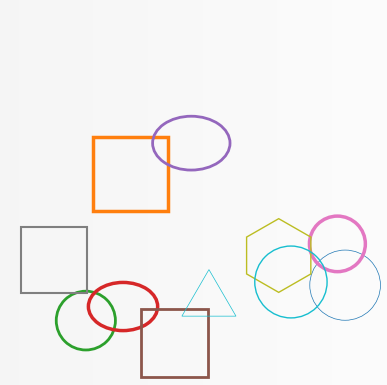[{"shape": "circle", "thickness": 0.5, "radius": 0.46, "center": [0.891, 0.259]}, {"shape": "square", "thickness": 2.5, "radius": 0.48, "center": [0.336, 0.548]}, {"shape": "circle", "thickness": 2, "radius": 0.38, "center": [0.221, 0.167]}, {"shape": "oval", "thickness": 2.5, "radius": 0.45, "center": [0.317, 0.204]}, {"shape": "oval", "thickness": 2, "radius": 0.5, "center": [0.494, 0.628]}, {"shape": "square", "thickness": 2, "radius": 0.44, "center": [0.45, 0.109]}, {"shape": "circle", "thickness": 2.5, "radius": 0.36, "center": [0.871, 0.367]}, {"shape": "square", "thickness": 1.5, "radius": 0.43, "center": [0.139, 0.324]}, {"shape": "hexagon", "thickness": 1, "radius": 0.48, "center": [0.719, 0.336]}, {"shape": "triangle", "thickness": 0.5, "radius": 0.4, "center": [0.539, 0.219]}, {"shape": "circle", "thickness": 1, "radius": 0.47, "center": [0.751, 0.268]}]